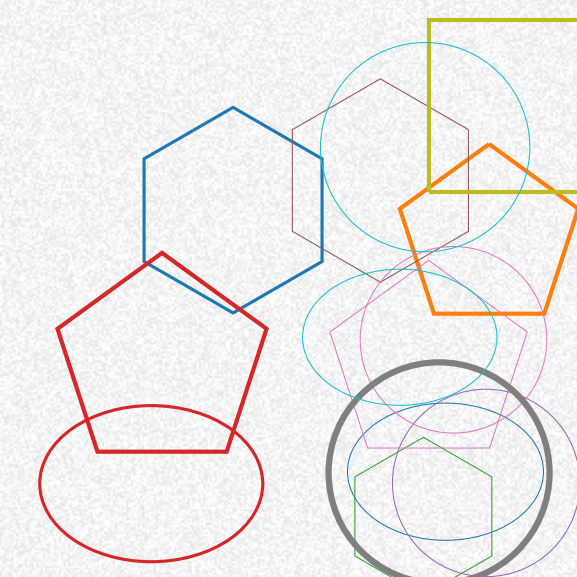[{"shape": "oval", "thickness": 0.5, "radius": 0.85, "center": [0.771, 0.182]}, {"shape": "hexagon", "thickness": 1.5, "radius": 0.89, "center": [0.404, 0.635]}, {"shape": "pentagon", "thickness": 2, "radius": 0.81, "center": [0.847, 0.587]}, {"shape": "hexagon", "thickness": 0.5, "radius": 0.68, "center": [0.733, 0.105]}, {"shape": "pentagon", "thickness": 2, "radius": 0.95, "center": [0.281, 0.371]}, {"shape": "oval", "thickness": 1.5, "radius": 0.97, "center": [0.262, 0.162]}, {"shape": "circle", "thickness": 0.5, "radius": 0.81, "center": [0.842, 0.163]}, {"shape": "hexagon", "thickness": 0.5, "radius": 0.88, "center": [0.659, 0.687]}, {"shape": "pentagon", "thickness": 0.5, "radius": 0.9, "center": [0.742, 0.369]}, {"shape": "circle", "thickness": 0.5, "radius": 0.81, "center": [0.785, 0.411]}, {"shape": "circle", "thickness": 3, "radius": 0.96, "center": [0.76, 0.18]}, {"shape": "square", "thickness": 2, "radius": 0.75, "center": [0.893, 0.816]}, {"shape": "oval", "thickness": 0.5, "radius": 0.84, "center": [0.692, 0.415]}, {"shape": "circle", "thickness": 0.5, "radius": 0.91, "center": [0.736, 0.744]}]